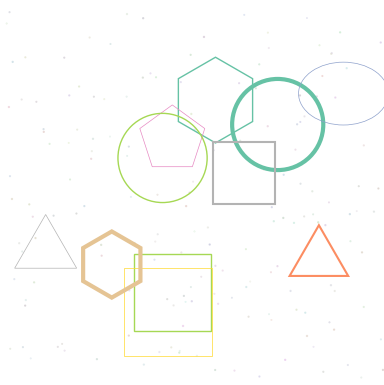[{"shape": "hexagon", "thickness": 1, "radius": 0.56, "center": [0.56, 0.74]}, {"shape": "circle", "thickness": 3, "radius": 0.59, "center": [0.721, 0.677]}, {"shape": "triangle", "thickness": 1.5, "radius": 0.44, "center": [0.828, 0.327]}, {"shape": "oval", "thickness": 0.5, "radius": 0.58, "center": [0.892, 0.757]}, {"shape": "pentagon", "thickness": 0.5, "radius": 0.44, "center": [0.448, 0.639]}, {"shape": "square", "thickness": 1, "radius": 0.5, "center": [0.447, 0.24]}, {"shape": "circle", "thickness": 1, "radius": 0.58, "center": [0.422, 0.59]}, {"shape": "square", "thickness": 0.5, "radius": 0.57, "center": [0.436, 0.189]}, {"shape": "hexagon", "thickness": 3, "radius": 0.43, "center": [0.29, 0.313]}, {"shape": "square", "thickness": 1.5, "radius": 0.4, "center": [0.634, 0.55]}, {"shape": "triangle", "thickness": 0.5, "radius": 0.47, "center": [0.119, 0.35]}]